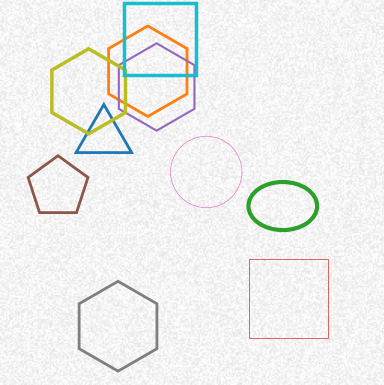[{"shape": "triangle", "thickness": 2, "radius": 0.42, "center": [0.27, 0.645]}, {"shape": "hexagon", "thickness": 2, "radius": 0.59, "center": [0.384, 0.815]}, {"shape": "oval", "thickness": 3, "radius": 0.45, "center": [0.735, 0.465]}, {"shape": "square", "thickness": 0.5, "radius": 0.51, "center": [0.749, 0.225]}, {"shape": "hexagon", "thickness": 1.5, "radius": 0.57, "center": [0.407, 0.774]}, {"shape": "pentagon", "thickness": 2, "radius": 0.41, "center": [0.151, 0.514]}, {"shape": "circle", "thickness": 0.5, "radius": 0.46, "center": [0.536, 0.553]}, {"shape": "hexagon", "thickness": 2, "radius": 0.58, "center": [0.307, 0.153]}, {"shape": "hexagon", "thickness": 2.5, "radius": 0.55, "center": [0.23, 0.763]}, {"shape": "square", "thickness": 2.5, "radius": 0.47, "center": [0.415, 0.899]}]